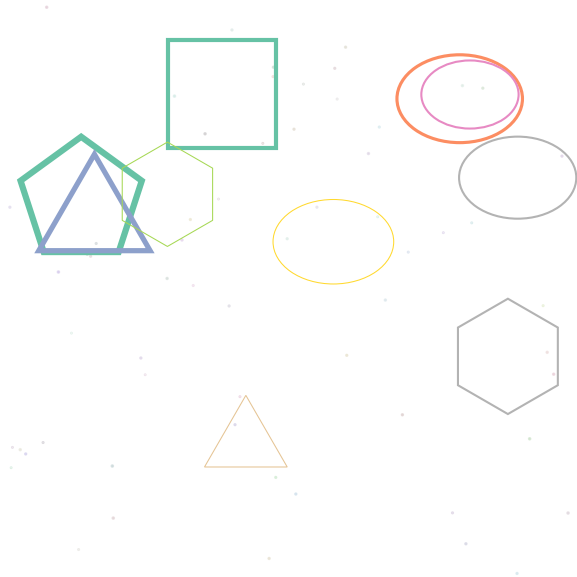[{"shape": "pentagon", "thickness": 3, "radius": 0.55, "center": [0.141, 0.652]}, {"shape": "square", "thickness": 2, "radius": 0.47, "center": [0.385, 0.837]}, {"shape": "oval", "thickness": 1.5, "radius": 0.54, "center": [0.796, 0.828]}, {"shape": "triangle", "thickness": 2.5, "radius": 0.56, "center": [0.164, 0.621]}, {"shape": "oval", "thickness": 1, "radius": 0.42, "center": [0.814, 0.835]}, {"shape": "hexagon", "thickness": 0.5, "radius": 0.45, "center": [0.29, 0.663]}, {"shape": "oval", "thickness": 0.5, "radius": 0.52, "center": [0.577, 0.581]}, {"shape": "triangle", "thickness": 0.5, "radius": 0.41, "center": [0.426, 0.232]}, {"shape": "oval", "thickness": 1, "radius": 0.51, "center": [0.896, 0.692]}, {"shape": "hexagon", "thickness": 1, "radius": 0.5, "center": [0.879, 0.382]}]